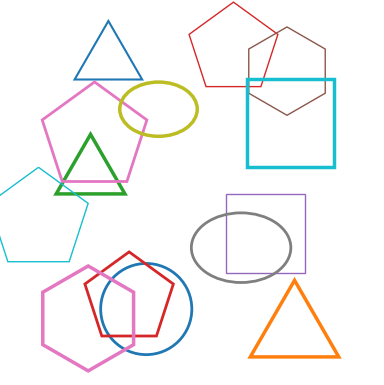[{"shape": "circle", "thickness": 2, "radius": 0.59, "center": [0.38, 0.197]}, {"shape": "triangle", "thickness": 1.5, "radius": 0.51, "center": [0.282, 0.844]}, {"shape": "triangle", "thickness": 2.5, "radius": 0.66, "center": [0.765, 0.139]}, {"shape": "triangle", "thickness": 2.5, "radius": 0.52, "center": [0.235, 0.548]}, {"shape": "pentagon", "thickness": 2, "radius": 0.6, "center": [0.335, 0.225]}, {"shape": "pentagon", "thickness": 1, "radius": 0.61, "center": [0.606, 0.873]}, {"shape": "square", "thickness": 1, "radius": 0.51, "center": [0.69, 0.395]}, {"shape": "hexagon", "thickness": 1, "radius": 0.57, "center": [0.745, 0.815]}, {"shape": "pentagon", "thickness": 2, "radius": 0.71, "center": [0.246, 0.644]}, {"shape": "hexagon", "thickness": 2.5, "radius": 0.68, "center": [0.229, 0.173]}, {"shape": "oval", "thickness": 2, "radius": 0.65, "center": [0.626, 0.357]}, {"shape": "oval", "thickness": 2.5, "radius": 0.5, "center": [0.412, 0.716]}, {"shape": "pentagon", "thickness": 1, "radius": 0.68, "center": [0.1, 0.43]}, {"shape": "square", "thickness": 2.5, "radius": 0.57, "center": [0.755, 0.681]}]